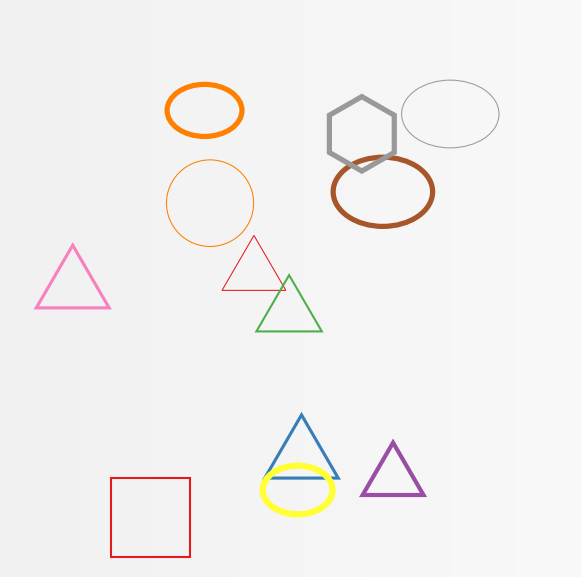[{"shape": "square", "thickness": 1, "radius": 0.34, "center": [0.259, 0.104]}, {"shape": "triangle", "thickness": 0.5, "radius": 0.32, "center": [0.437, 0.528]}, {"shape": "triangle", "thickness": 1.5, "radius": 0.36, "center": [0.519, 0.208]}, {"shape": "triangle", "thickness": 1, "radius": 0.32, "center": [0.497, 0.458]}, {"shape": "triangle", "thickness": 2, "radius": 0.3, "center": [0.676, 0.172]}, {"shape": "circle", "thickness": 0.5, "radius": 0.37, "center": [0.361, 0.647]}, {"shape": "oval", "thickness": 2.5, "radius": 0.32, "center": [0.352, 0.808]}, {"shape": "oval", "thickness": 3, "radius": 0.3, "center": [0.512, 0.151]}, {"shape": "oval", "thickness": 2.5, "radius": 0.43, "center": [0.659, 0.667]}, {"shape": "triangle", "thickness": 1.5, "radius": 0.36, "center": [0.125, 0.502]}, {"shape": "hexagon", "thickness": 2.5, "radius": 0.32, "center": [0.622, 0.767]}, {"shape": "oval", "thickness": 0.5, "radius": 0.42, "center": [0.775, 0.802]}]